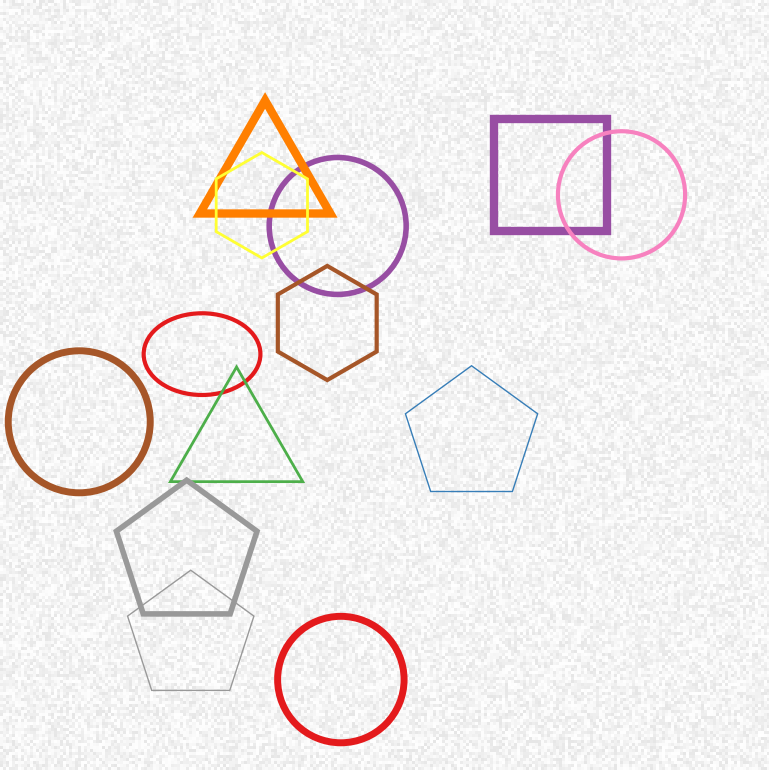[{"shape": "oval", "thickness": 1.5, "radius": 0.38, "center": [0.262, 0.54]}, {"shape": "circle", "thickness": 2.5, "radius": 0.41, "center": [0.443, 0.117]}, {"shape": "pentagon", "thickness": 0.5, "radius": 0.45, "center": [0.612, 0.435]}, {"shape": "triangle", "thickness": 1, "radius": 0.5, "center": [0.307, 0.424]}, {"shape": "circle", "thickness": 2, "radius": 0.44, "center": [0.439, 0.707]}, {"shape": "square", "thickness": 3, "radius": 0.37, "center": [0.715, 0.773]}, {"shape": "triangle", "thickness": 3, "radius": 0.49, "center": [0.344, 0.772]}, {"shape": "hexagon", "thickness": 1, "radius": 0.34, "center": [0.34, 0.733]}, {"shape": "circle", "thickness": 2.5, "radius": 0.46, "center": [0.103, 0.452]}, {"shape": "hexagon", "thickness": 1.5, "radius": 0.37, "center": [0.425, 0.581]}, {"shape": "circle", "thickness": 1.5, "radius": 0.41, "center": [0.807, 0.747]}, {"shape": "pentagon", "thickness": 2, "radius": 0.48, "center": [0.242, 0.28]}, {"shape": "pentagon", "thickness": 0.5, "radius": 0.43, "center": [0.248, 0.173]}]